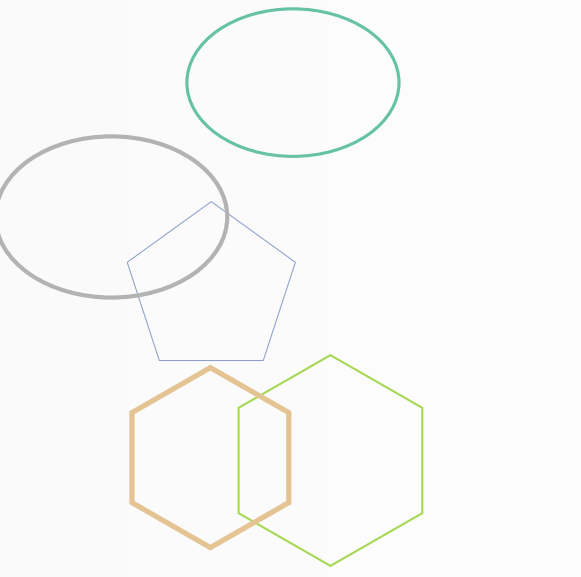[{"shape": "oval", "thickness": 1.5, "radius": 0.91, "center": [0.504, 0.856]}, {"shape": "pentagon", "thickness": 0.5, "radius": 0.76, "center": [0.364, 0.498]}, {"shape": "hexagon", "thickness": 1, "radius": 0.91, "center": [0.568, 0.202]}, {"shape": "hexagon", "thickness": 2.5, "radius": 0.78, "center": [0.362, 0.207]}, {"shape": "oval", "thickness": 2, "radius": 1.0, "center": [0.192, 0.623]}]